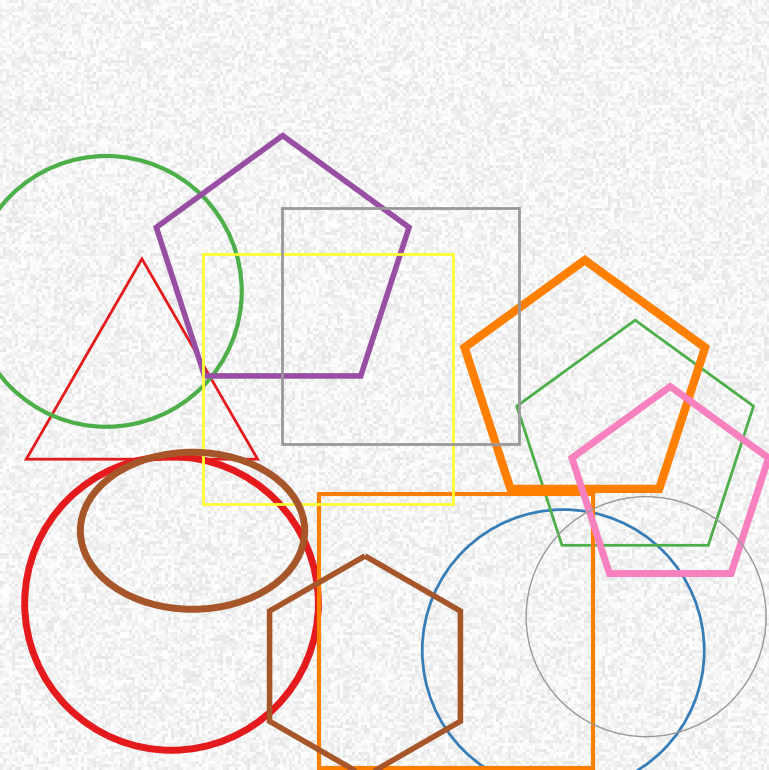[{"shape": "triangle", "thickness": 1, "radius": 0.87, "center": [0.184, 0.49]}, {"shape": "circle", "thickness": 2.5, "radius": 0.95, "center": [0.223, 0.216]}, {"shape": "circle", "thickness": 1, "radius": 0.92, "center": [0.731, 0.155]}, {"shape": "pentagon", "thickness": 1, "radius": 0.81, "center": [0.825, 0.423]}, {"shape": "circle", "thickness": 1.5, "radius": 0.88, "center": [0.138, 0.622]}, {"shape": "pentagon", "thickness": 2, "radius": 0.86, "center": [0.367, 0.651]}, {"shape": "square", "thickness": 1.5, "radius": 0.89, "center": [0.592, 0.181]}, {"shape": "pentagon", "thickness": 3, "radius": 0.82, "center": [0.76, 0.498]}, {"shape": "square", "thickness": 1, "radius": 0.81, "center": [0.426, 0.508]}, {"shape": "oval", "thickness": 2.5, "radius": 0.73, "center": [0.25, 0.311]}, {"shape": "hexagon", "thickness": 2, "radius": 0.72, "center": [0.474, 0.135]}, {"shape": "pentagon", "thickness": 2.5, "radius": 0.67, "center": [0.87, 0.364]}, {"shape": "circle", "thickness": 0.5, "radius": 0.78, "center": [0.839, 0.199]}, {"shape": "square", "thickness": 1, "radius": 0.77, "center": [0.52, 0.576]}]